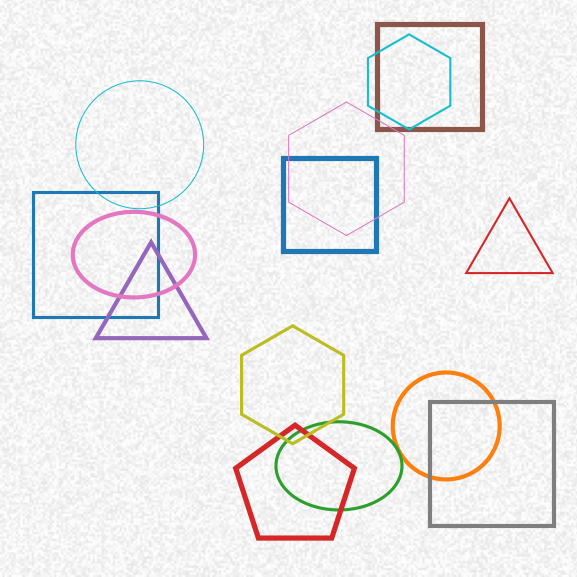[{"shape": "square", "thickness": 2.5, "radius": 0.4, "center": [0.571, 0.645]}, {"shape": "square", "thickness": 1.5, "radius": 0.54, "center": [0.166, 0.558]}, {"shape": "circle", "thickness": 2, "radius": 0.46, "center": [0.773, 0.262]}, {"shape": "oval", "thickness": 1.5, "radius": 0.55, "center": [0.587, 0.192]}, {"shape": "pentagon", "thickness": 2.5, "radius": 0.54, "center": [0.511, 0.155]}, {"shape": "triangle", "thickness": 1, "radius": 0.43, "center": [0.882, 0.569]}, {"shape": "triangle", "thickness": 2, "radius": 0.55, "center": [0.262, 0.469]}, {"shape": "square", "thickness": 2.5, "radius": 0.46, "center": [0.744, 0.867]}, {"shape": "hexagon", "thickness": 0.5, "radius": 0.58, "center": [0.6, 0.707]}, {"shape": "oval", "thickness": 2, "radius": 0.53, "center": [0.232, 0.558]}, {"shape": "square", "thickness": 2, "radius": 0.54, "center": [0.852, 0.195]}, {"shape": "hexagon", "thickness": 1.5, "radius": 0.51, "center": [0.507, 0.333]}, {"shape": "hexagon", "thickness": 1, "radius": 0.41, "center": [0.708, 0.857]}, {"shape": "circle", "thickness": 0.5, "radius": 0.55, "center": [0.242, 0.748]}]